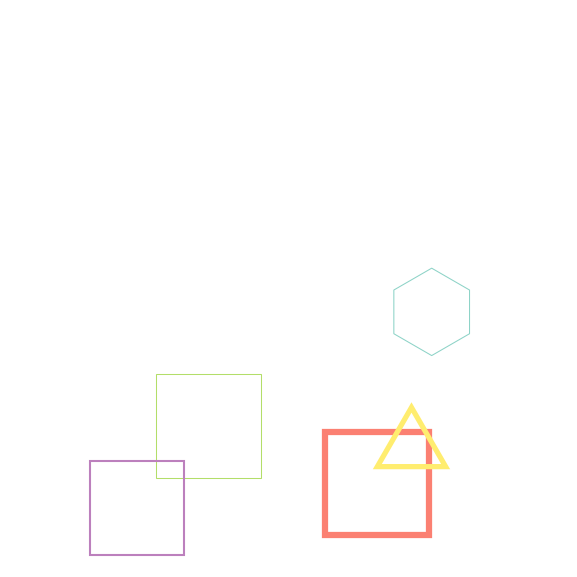[{"shape": "hexagon", "thickness": 0.5, "radius": 0.38, "center": [0.748, 0.459]}, {"shape": "square", "thickness": 3, "radius": 0.45, "center": [0.652, 0.162]}, {"shape": "square", "thickness": 0.5, "radius": 0.45, "center": [0.361, 0.261]}, {"shape": "square", "thickness": 1, "radius": 0.41, "center": [0.237, 0.119]}, {"shape": "triangle", "thickness": 2.5, "radius": 0.34, "center": [0.713, 0.225]}]